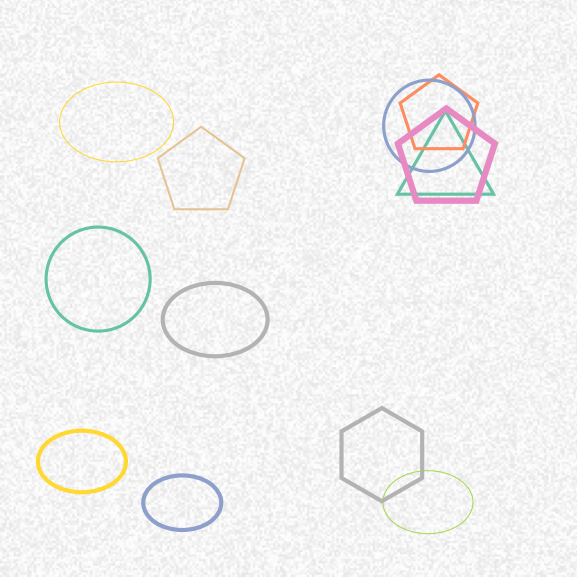[{"shape": "triangle", "thickness": 1.5, "radius": 0.48, "center": [0.771, 0.711]}, {"shape": "circle", "thickness": 1.5, "radius": 0.45, "center": [0.17, 0.516]}, {"shape": "pentagon", "thickness": 1.5, "radius": 0.35, "center": [0.76, 0.799]}, {"shape": "circle", "thickness": 1.5, "radius": 0.4, "center": [0.743, 0.781]}, {"shape": "oval", "thickness": 2, "radius": 0.34, "center": [0.316, 0.129]}, {"shape": "pentagon", "thickness": 3, "radius": 0.44, "center": [0.773, 0.723]}, {"shape": "oval", "thickness": 0.5, "radius": 0.39, "center": [0.741, 0.13]}, {"shape": "oval", "thickness": 2, "radius": 0.38, "center": [0.142, 0.2]}, {"shape": "oval", "thickness": 0.5, "radius": 0.49, "center": [0.202, 0.788]}, {"shape": "pentagon", "thickness": 1, "radius": 0.4, "center": [0.348, 0.701]}, {"shape": "hexagon", "thickness": 2, "radius": 0.4, "center": [0.661, 0.212]}, {"shape": "oval", "thickness": 2, "radius": 0.45, "center": [0.373, 0.446]}]